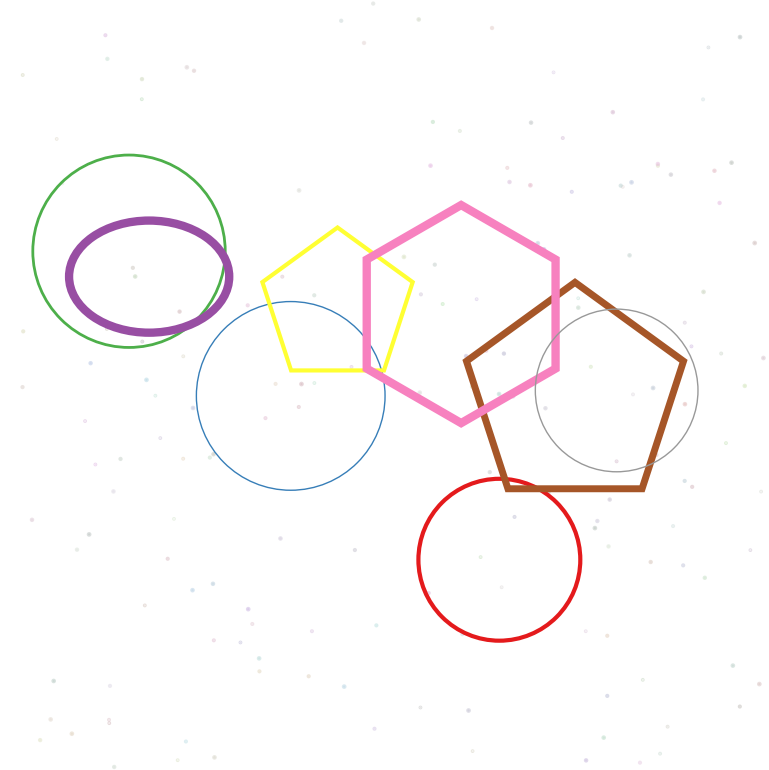[{"shape": "circle", "thickness": 1.5, "radius": 0.53, "center": [0.649, 0.273]}, {"shape": "circle", "thickness": 0.5, "radius": 0.61, "center": [0.378, 0.486]}, {"shape": "circle", "thickness": 1, "radius": 0.62, "center": [0.168, 0.674]}, {"shape": "oval", "thickness": 3, "radius": 0.52, "center": [0.194, 0.641]}, {"shape": "pentagon", "thickness": 1.5, "radius": 0.51, "center": [0.438, 0.602]}, {"shape": "pentagon", "thickness": 2.5, "radius": 0.74, "center": [0.747, 0.485]}, {"shape": "hexagon", "thickness": 3, "radius": 0.71, "center": [0.599, 0.592]}, {"shape": "circle", "thickness": 0.5, "radius": 0.53, "center": [0.801, 0.493]}]